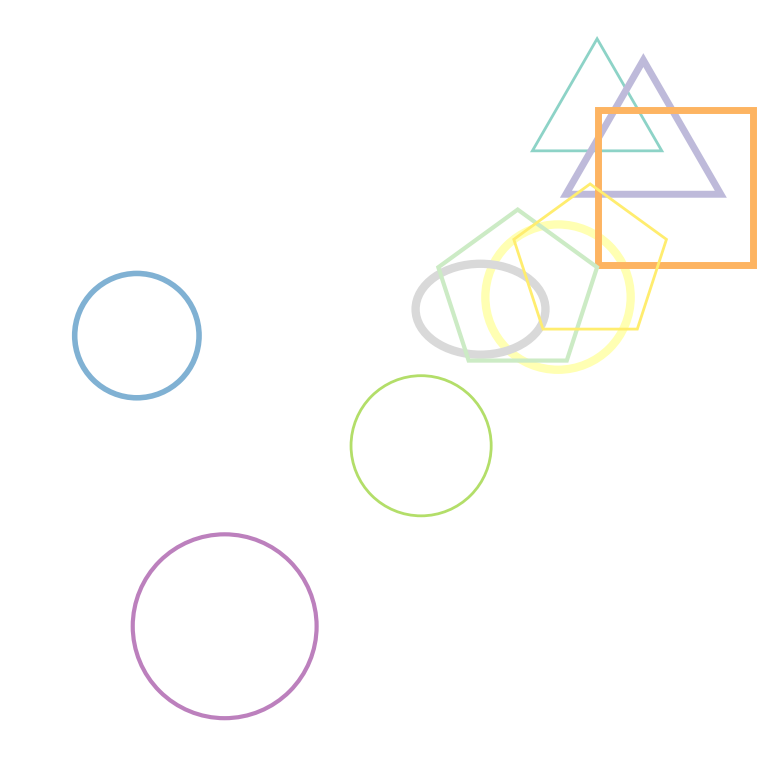[{"shape": "triangle", "thickness": 1, "radius": 0.49, "center": [0.775, 0.853]}, {"shape": "circle", "thickness": 3, "radius": 0.47, "center": [0.725, 0.614]}, {"shape": "triangle", "thickness": 2.5, "radius": 0.58, "center": [0.836, 0.806]}, {"shape": "circle", "thickness": 2, "radius": 0.4, "center": [0.178, 0.564]}, {"shape": "square", "thickness": 2.5, "radius": 0.5, "center": [0.877, 0.756]}, {"shape": "circle", "thickness": 1, "radius": 0.46, "center": [0.547, 0.421]}, {"shape": "oval", "thickness": 3, "radius": 0.42, "center": [0.624, 0.598]}, {"shape": "circle", "thickness": 1.5, "radius": 0.6, "center": [0.292, 0.187]}, {"shape": "pentagon", "thickness": 1.5, "radius": 0.54, "center": [0.672, 0.619]}, {"shape": "pentagon", "thickness": 1, "radius": 0.52, "center": [0.766, 0.657]}]